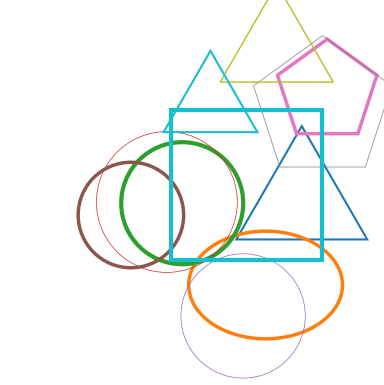[{"shape": "triangle", "thickness": 1.5, "radius": 0.98, "center": [0.784, 0.476]}, {"shape": "oval", "thickness": 2.5, "radius": 1.0, "center": [0.69, 0.26]}, {"shape": "circle", "thickness": 3, "radius": 0.79, "center": [0.473, 0.472]}, {"shape": "circle", "thickness": 0.5, "radius": 0.91, "center": [0.433, 0.475]}, {"shape": "circle", "thickness": 0.5, "radius": 0.81, "center": [0.631, 0.179]}, {"shape": "circle", "thickness": 2.5, "radius": 0.68, "center": [0.34, 0.442]}, {"shape": "pentagon", "thickness": 2.5, "radius": 0.68, "center": [0.85, 0.763]}, {"shape": "pentagon", "thickness": 0.5, "radius": 0.94, "center": [0.838, 0.719]}, {"shape": "triangle", "thickness": 1, "radius": 0.85, "center": [0.719, 0.872]}, {"shape": "square", "thickness": 3, "radius": 0.97, "center": [0.64, 0.52]}, {"shape": "triangle", "thickness": 1.5, "radius": 0.7, "center": [0.547, 0.727]}]